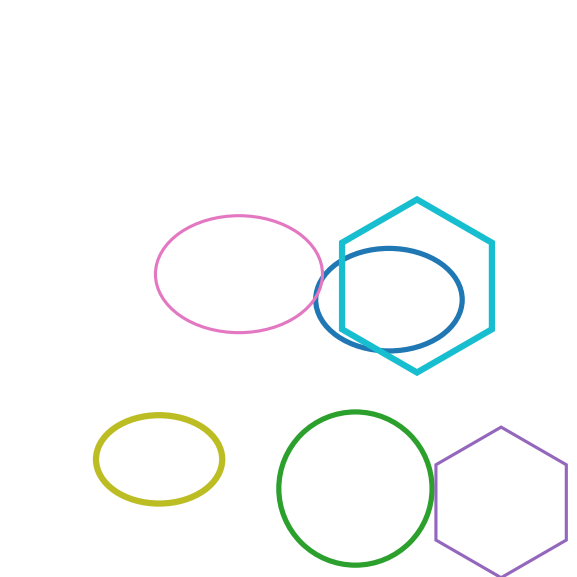[{"shape": "oval", "thickness": 2.5, "radius": 0.63, "center": [0.674, 0.48]}, {"shape": "circle", "thickness": 2.5, "radius": 0.66, "center": [0.615, 0.153]}, {"shape": "hexagon", "thickness": 1.5, "radius": 0.65, "center": [0.868, 0.129]}, {"shape": "oval", "thickness": 1.5, "radius": 0.72, "center": [0.414, 0.524]}, {"shape": "oval", "thickness": 3, "radius": 0.55, "center": [0.276, 0.204]}, {"shape": "hexagon", "thickness": 3, "radius": 0.75, "center": [0.722, 0.504]}]